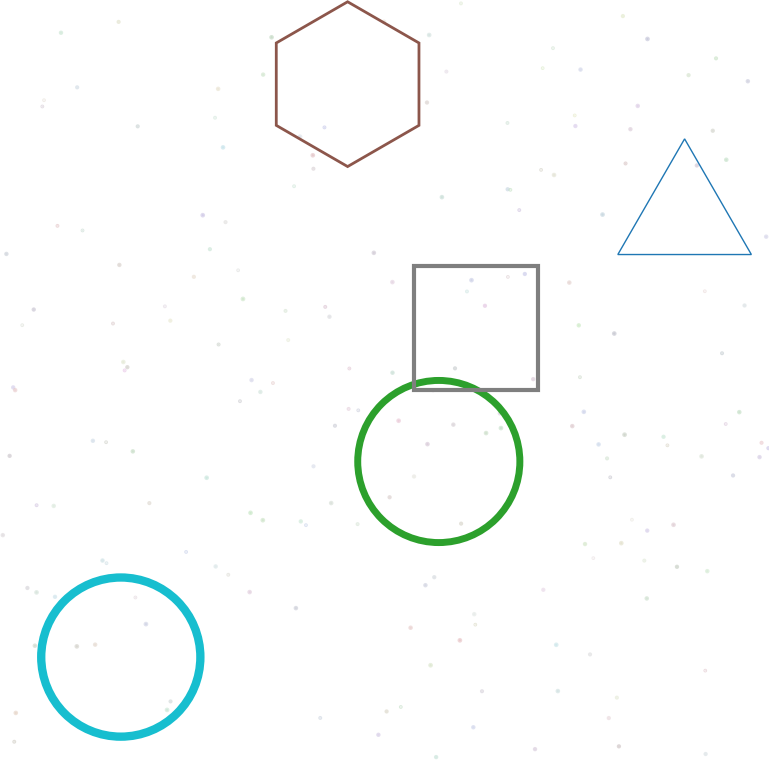[{"shape": "triangle", "thickness": 0.5, "radius": 0.5, "center": [0.889, 0.72]}, {"shape": "circle", "thickness": 2.5, "radius": 0.53, "center": [0.57, 0.401]}, {"shape": "hexagon", "thickness": 1, "radius": 0.54, "center": [0.451, 0.891]}, {"shape": "square", "thickness": 1.5, "radius": 0.4, "center": [0.618, 0.574]}, {"shape": "circle", "thickness": 3, "radius": 0.52, "center": [0.157, 0.147]}]